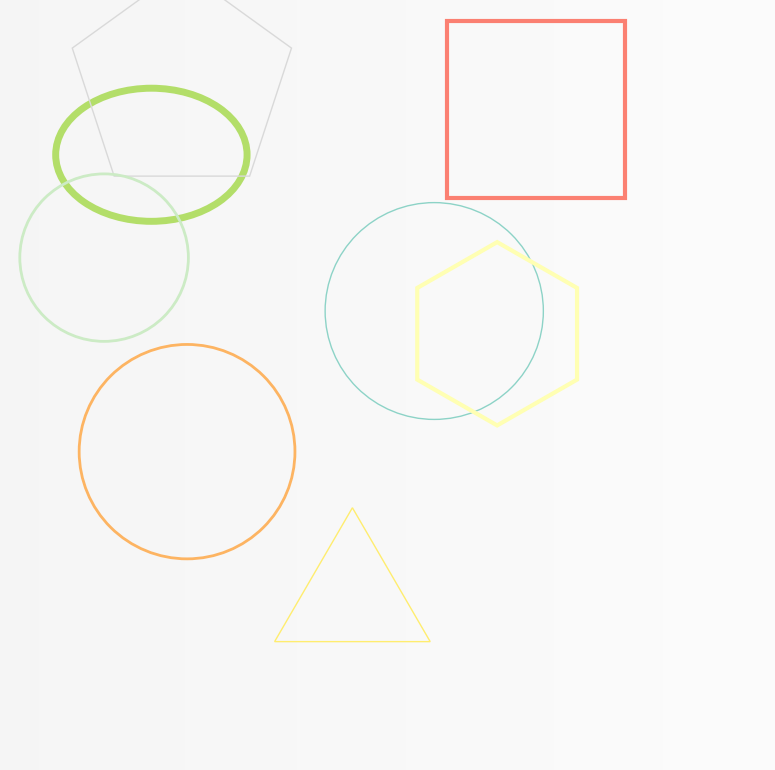[{"shape": "circle", "thickness": 0.5, "radius": 0.7, "center": [0.56, 0.596]}, {"shape": "hexagon", "thickness": 1.5, "radius": 0.6, "center": [0.641, 0.567]}, {"shape": "square", "thickness": 1.5, "radius": 0.58, "center": [0.692, 0.857]}, {"shape": "circle", "thickness": 1, "radius": 0.7, "center": [0.241, 0.413]}, {"shape": "oval", "thickness": 2.5, "radius": 0.62, "center": [0.195, 0.799]}, {"shape": "pentagon", "thickness": 0.5, "radius": 0.74, "center": [0.235, 0.892]}, {"shape": "circle", "thickness": 1, "radius": 0.54, "center": [0.134, 0.665]}, {"shape": "triangle", "thickness": 0.5, "radius": 0.58, "center": [0.455, 0.225]}]